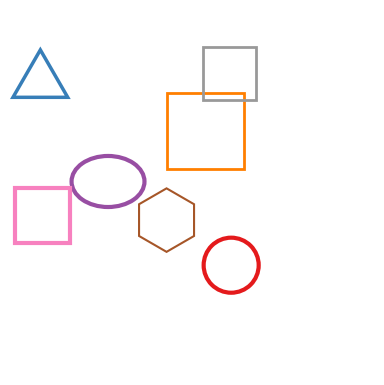[{"shape": "circle", "thickness": 3, "radius": 0.36, "center": [0.6, 0.311]}, {"shape": "triangle", "thickness": 2.5, "radius": 0.41, "center": [0.105, 0.788]}, {"shape": "oval", "thickness": 3, "radius": 0.47, "center": [0.281, 0.529]}, {"shape": "square", "thickness": 2, "radius": 0.5, "center": [0.533, 0.66]}, {"shape": "hexagon", "thickness": 1.5, "radius": 0.41, "center": [0.433, 0.428]}, {"shape": "square", "thickness": 3, "radius": 0.36, "center": [0.111, 0.44]}, {"shape": "square", "thickness": 2, "radius": 0.34, "center": [0.597, 0.809]}]